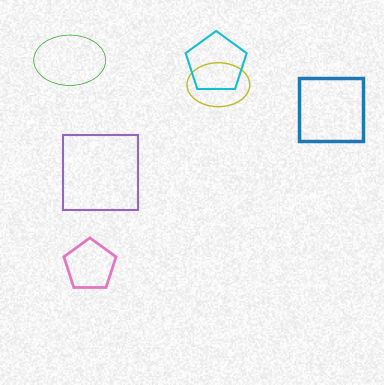[{"shape": "square", "thickness": 2.5, "radius": 0.41, "center": [0.86, 0.717]}, {"shape": "oval", "thickness": 0.5, "radius": 0.47, "center": [0.181, 0.843]}, {"shape": "square", "thickness": 1.5, "radius": 0.49, "center": [0.261, 0.552]}, {"shape": "pentagon", "thickness": 2, "radius": 0.36, "center": [0.234, 0.311]}, {"shape": "oval", "thickness": 1, "radius": 0.41, "center": [0.567, 0.78]}, {"shape": "pentagon", "thickness": 1.5, "radius": 0.42, "center": [0.561, 0.836]}]